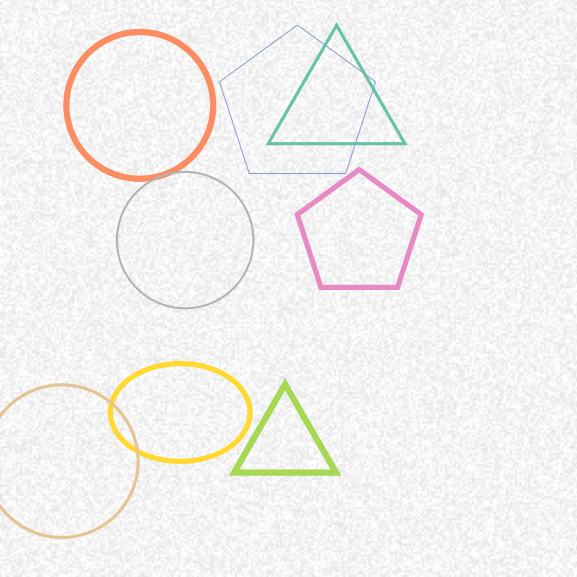[{"shape": "triangle", "thickness": 1.5, "radius": 0.68, "center": [0.583, 0.819]}, {"shape": "circle", "thickness": 3, "radius": 0.64, "center": [0.242, 0.817]}, {"shape": "pentagon", "thickness": 0.5, "radius": 0.71, "center": [0.515, 0.814]}, {"shape": "pentagon", "thickness": 2.5, "radius": 0.56, "center": [0.622, 0.593]}, {"shape": "triangle", "thickness": 3, "radius": 0.51, "center": [0.494, 0.232]}, {"shape": "oval", "thickness": 2.5, "radius": 0.6, "center": [0.312, 0.285]}, {"shape": "circle", "thickness": 1.5, "radius": 0.66, "center": [0.107, 0.201]}, {"shape": "circle", "thickness": 1, "radius": 0.59, "center": [0.321, 0.583]}]